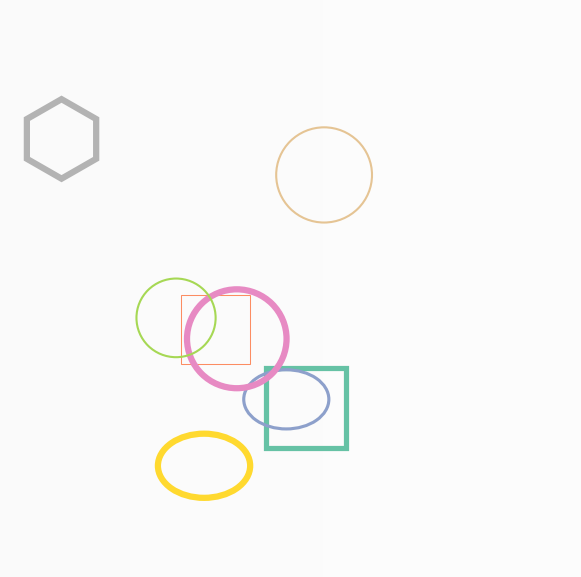[{"shape": "square", "thickness": 2.5, "radius": 0.34, "center": [0.527, 0.293]}, {"shape": "square", "thickness": 0.5, "radius": 0.3, "center": [0.371, 0.429]}, {"shape": "oval", "thickness": 1.5, "radius": 0.37, "center": [0.493, 0.308]}, {"shape": "circle", "thickness": 3, "radius": 0.43, "center": [0.407, 0.413]}, {"shape": "circle", "thickness": 1, "radius": 0.34, "center": [0.303, 0.449]}, {"shape": "oval", "thickness": 3, "radius": 0.4, "center": [0.351, 0.193]}, {"shape": "circle", "thickness": 1, "radius": 0.41, "center": [0.558, 0.696]}, {"shape": "hexagon", "thickness": 3, "radius": 0.34, "center": [0.106, 0.759]}]